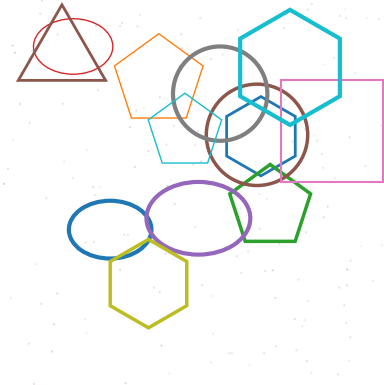[{"shape": "hexagon", "thickness": 2, "radius": 0.51, "center": [0.678, 0.646]}, {"shape": "oval", "thickness": 3, "radius": 0.54, "center": [0.286, 0.404]}, {"shape": "pentagon", "thickness": 1, "radius": 0.61, "center": [0.412, 0.791]}, {"shape": "pentagon", "thickness": 2.5, "radius": 0.55, "center": [0.702, 0.462]}, {"shape": "oval", "thickness": 1, "radius": 0.52, "center": [0.19, 0.879]}, {"shape": "oval", "thickness": 3, "radius": 0.67, "center": [0.515, 0.433]}, {"shape": "circle", "thickness": 2.5, "radius": 0.66, "center": [0.668, 0.65]}, {"shape": "triangle", "thickness": 2, "radius": 0.65, "center": [0.161, 0.857]}, {"shape": "square", "thickness": 1.5, "radius": 0.66, "center": [0.861, 0.661]}, {"shape": "circle", "thickness": 3, "radius": 0.61, "center": [0.572, 0.757]}, {"shape": "hexagon", "thickness": 2.5, "radius": 0.57, "center": [0.386, 0.263]}, {"shape": "hexagon", "thickness": 3, "radius": 0.75, "center": [0.753, 0.825]}, {"shape": "pentagon", "thickness": 1, "radius": 0.5, "center": [0.48, 0.658]}]